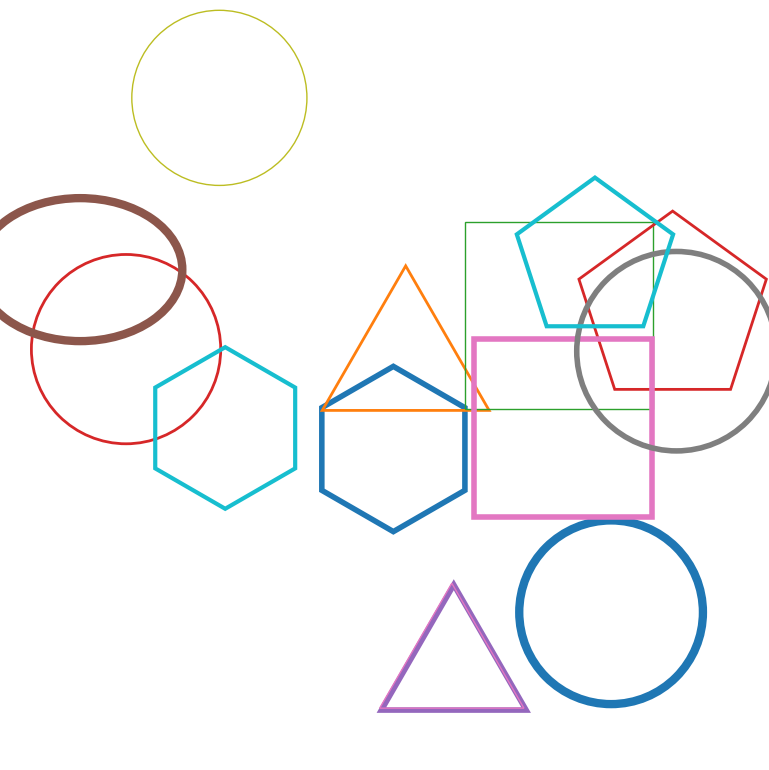[{"shape": "circle", "thickness": 3, "radius": 0.6, "center": [0.794, 0.205]}, {"shape": "hexagon", "thickness": 2, "radius": 0.54, "center": [0.511, 0.417]}, {"shape": "triangle", "thickness": 1, "radius": 0.63, "center": [0.527, 0.53]}, {"shape": "square", "thickness": 0.5, "radius": 0.61, "center": [0.726, 0.591]}, {"shape": "circle", "thickness": 1, "radius": 0.61, "center": [0.164, 0.547]}, {"shape": "pentagon", "thickness": 1, "radius": 0.64, "center": [0.874, 0.598]}, {"shape": "triangle", "thickness": 2, "radius": 0.54, "center": [0.589, 0.132]}, {"shape": "oval", "thickness": 3, "radius": 0.66, "center": [0.104, 0.65]}, {"shape": "square", "thickness": 2, "radius": 0.58, "center": [0.731, 0.444]}, {"shape": "triangle", "thickness": 0.5, "radius": 0.54, "center": [0.587, 0.134]}, {"shape": "circle", "thickness": 2, "radius": 0.65, "center": [0.879, 0.544]}, {"shape": "circle", "thickness": 0.5, "radius": 0.57, "center": [0.285, 0.873]}, {"shape": "hexagon", "thickness": 1.5, "radius": 0.52, "center": [0.292, 0.444]}, {"shape": "pentagon", "thickness": 1.5, "radius": 0.53, "center": [0.773, 0.663]}]